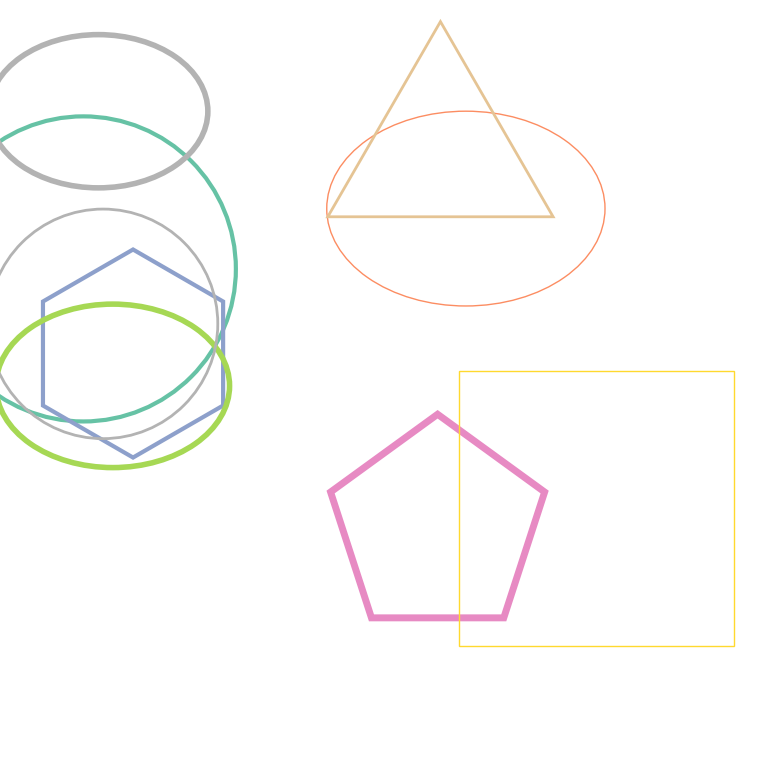[{"shape": "circle", "thickness": 1.5, "radius": 0.99, "center": [0.108, 0.651]}, {"shape": "oval", "thickness": 0.5, "radius": 0.9, "center": [0.605, 0.729]}, {"shape": "hexagon", "thickness": 1.5, "radius": 0.68, "center": [0.173, 0.541]}, {"shape": "pentagon", "thickness": 2.5, "radius": 0.73, "center": [0.568, 0.316]}, {"shape": "oval", "thickness": 2, "radius": 0.76, "center": [0.146, 0.499]}, {"shape": "square", "thickness": 0.5, "radius": 0.9, "center": [0.775, 0.34]}, {"shape": "triangle", "thickness": 1, "radius": 0.84, "center": [0.572, 0.803]}, {"shape": "oval", "thickness": 2, "radius": 0.71, "center": [0.128, 0.856]}, {"shape": "circle", "thickness": 1, "radius": 0.75, "center": [0.134, 0.579]}]